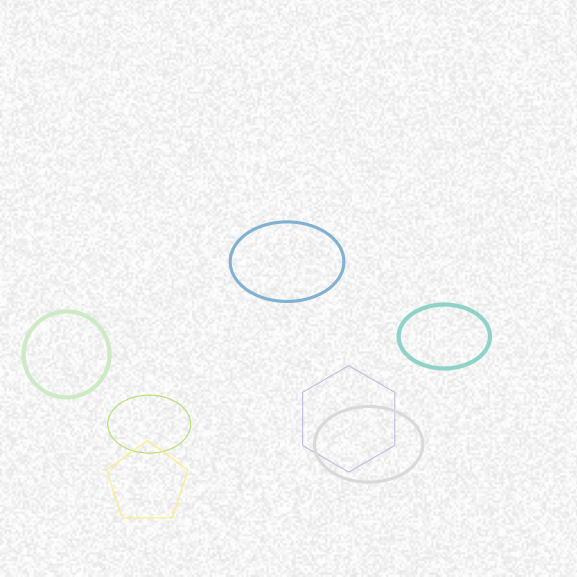[{"shape": "oval", "thickness": 2, "radius": 0.4, "center": [0.769, 0.416]}, {"shape": "hexagon", "thickness": 0.5, "radius": 0.46, "center": [0.604, 0.274]}, {"shape": "oval", "thickness": 1.5, "radius": 0.49, "center": [0.497, 0.546]}, {"shape": "oval", "thickness": 0.5, "radius": 0.36, "center": [0.258, 0.265]}, {"shape": "oval", "thickness": 1.5, "radius": 0.47, "center": [0.638, 0.23]}, {"shape": "circle", "thickness": 2, "radius": 0.37, "center": [0.115, 0.385]}, {"shape": "pentagon", "thickness": 0.5, "radius": 0.37, "center": [0.255, 0.162]}]